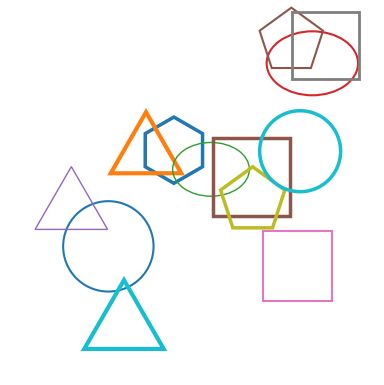[{"shape": "circle", "thickness": 1.5, "radius": 0.59, "center": [0.281, 0.36]}, {"shape": "hexagon", "thickness": 2.5, "radius": 0.43, "center": [0.452, 0.61]}, {"shape": "triangle", "thickness": 3, "radius": 0.53, "center": [0.379, 0.603]}, {"shape": "oval", "thickness": 1, "radius": 0.5, "center": [0.548, 0.56]}, {"shape": "oval", "thickness": 1.5, "radius": 0.59, "center": [0.811, 0.836]}, {"shape": "triangle", "thickness": 1, "radius": 0.54, "center": [0.185, 0.459]}, {"shape": "pentagon", "thickness": 1.5, "radius": 0.43, "center": [0.757, 0.893]}, {"shape": "square", "thickness": 2.5, "radius": 0.5, "center": [0.654, 0.54]}, {"shape": "square", "thickness": 1.5, "radius": 0.45, "center": [0.773, 0.309]}, {"shape": "square", "thickness": 2, "radius": 0.43, "center": [0.845, 0.882]}, {"shape": "pentagon", "thickness": 2.5, "radius": 0.44, "center": [0.656, 0.479]}, {"shape": "circle", "thickness": 2.5, "radius": 0.53, "center": [0.78, 0.607]}, {"shape": "triangle", "thickness": 3, "radius": 0.6, "center": [0.322, 0.153]}]